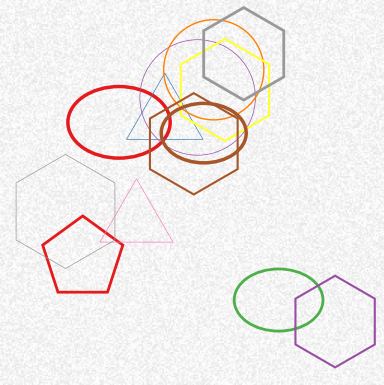[{"shape": "pentagon", "thickness": 2, "radius": 0.55, "center": [0.215, 0.33]}, {"shape": "oval", "thickness": 2.5, "radius": 0.66, "center": [0.309, 0.682]}, {"shape": "triangle", "thickness": 0.5, "radius": 0.57, "center": [0.428, 0.695]}, {"shape": "oval", "thickness": 2, "radius": 0.58, "center": [0.724, 0.221]}, {"shape": "hexagon", "thickness": 1.5, "radius": 0.59, "center": [0.87, 0.165]}, {"shape": "circle", "thickness": 0.5, "radius": 0.75, "center": [0.513, 0.747]}, {"shape": "circle", "thickness": 1, "radius": 0.65, "center": [0.555, 0.819]}, {"shape": "hexagon", "thickness": 1.5, "radius": 0.66, "center": [0.584, 0.767]}, {"shape": "oval", "thickness": 2.5, "radius": 0.55, "center": [0.529, 0.654]}, {"shape": "hexagon", "thickness": 1.5, "radius": 0.66, "center": [0.503, 0.626]}, {"shape": "triangle", "thickness": 0.5, "radius": 0.55, "center": [0.354, 0.426]}, {"shape": "hexagon", "thickness": 0.5, "radius": 0.74, "center": [0.17, 0.451]}, {"shape": "hexagon", "thickness": 2, "radius": 0.6, "center": [0.633, 0.86]}]